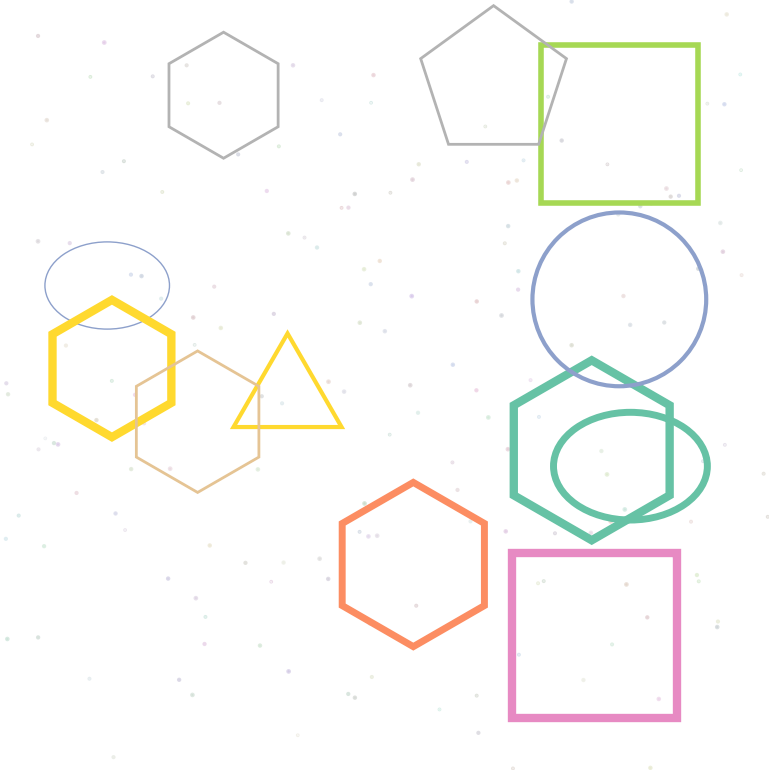[{"shape": "oval", "thickness": 2.5, "radius": 0.5, "center": [0.819, 0.395]}, {"shape": "hexagon", "thickness": 3, "radius": 0.58, "center": [0.768, 0.415]}, {"shape": "hexagon", "thickness": 2.5, "radius": 0.53, "center": [0.537, 0.267]}, {"shape": "circle", "thickness": 1.5, "radius": 0.56, "center": [0.804, 0.611]}, {"shape": "oval", "thickness": 0.5, "radius": 0.4, "center": [0.139, 0.629]}, {"shape": "square", "thickness": 3, "radius": 0.54, "center": [0.772, 0.174]}, {"shape": "square", "thickness": 2, "radius": 0.51, "center": [0.805, 0.839]}, {"shape": "hexagon", "thickness": 3, "radius": 0.45, "center": [0.145, 0.521]}, {"shape": "triangle", "thickness": 1.5, "radius": 0.41, "center": [0.373, 0.486]}, {"shape": "hexagon", "thickness": 1, "radius": 0.46, "center": [0.257, 0.452]}, {"shape": "pentagon", "thickness": 1, "radius": 0.5, "center": [0.641, 0.893]}, {"shape": "hexagon", "thickness": 1, "radius": 0.41, "center": [0.29, 0.876]}]